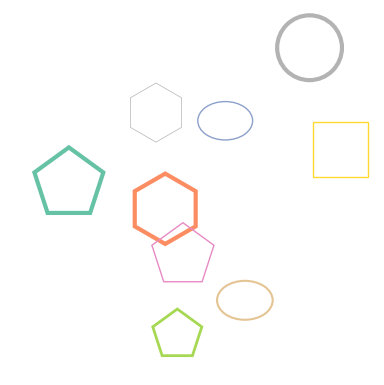[{"shape": "pentagon", "thickness": 3, "radius": 0.47, "center": [0.179, 0.523]}, {"shape": "hexagon", "thickness": 3, "radius": 0.46, "center": [0.429, 0.458]}, {"shape": "oval", "thickness": 1, "radius": 0.36, "center": [0.585, 0.686]}, {"shape": "pentagon", "thickness": 1, "radius": 0.42, "center": [0.475, 0.337]}, {"shape": "pentagon", "thickness": 2, "radius": 0.33, "center": [0.461, 0.13]}, {"shape": "square", "thickness": 1, "radius": 0.36, "center": [0.886, 0.613]}, {"shape": "oval", "thickness": 1.5, "radius": 0.36, "center": [0.636, 0.22]}, {"shape": "circle", "thickness": 3, "radius": 0.42, "center": [0.804, 0.876]}, {"shape": "hexagon", "thickness": 0.5, "radius": 0.38, "center": [0.405, 0.708]}]